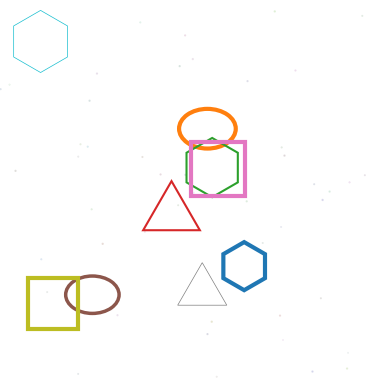[{"shape": "hexagon", "thickness": 3, "radius": 0.31, "center": [0.634, 0.309]}, {"shape": "oval", "thickness": 3, "radius": 0.37, "center": [0.539, 0.666]}, {"shape": "hexagon", "thickness": 1.5, "radius": 0.38, "center": [0.551, 0.565]}, {"shape": "triangle", "thickness": 1.5, "radius": 0.43, "center": [0.445, 0.445]}, {"shape": "oval", "thickness": 2.5, "radius": 0.35, "center": [0.24, 0.234]}, {"shape": "square", "thickness": 3, "radius": 0.35, "center": [0.567, 0.561]}, {"shape": "triangle", "thickness": 0.5, "radius": 0.37, "center": [0.525, 0.244]}, {"shape": "square", "thickness": 3, "radius": 0.33, "center": [0.137, 0.212]}, {"shape": "hexagon", "thickness": 0.5, "radius": 0.4, "center": [0.105, 0.892]}]